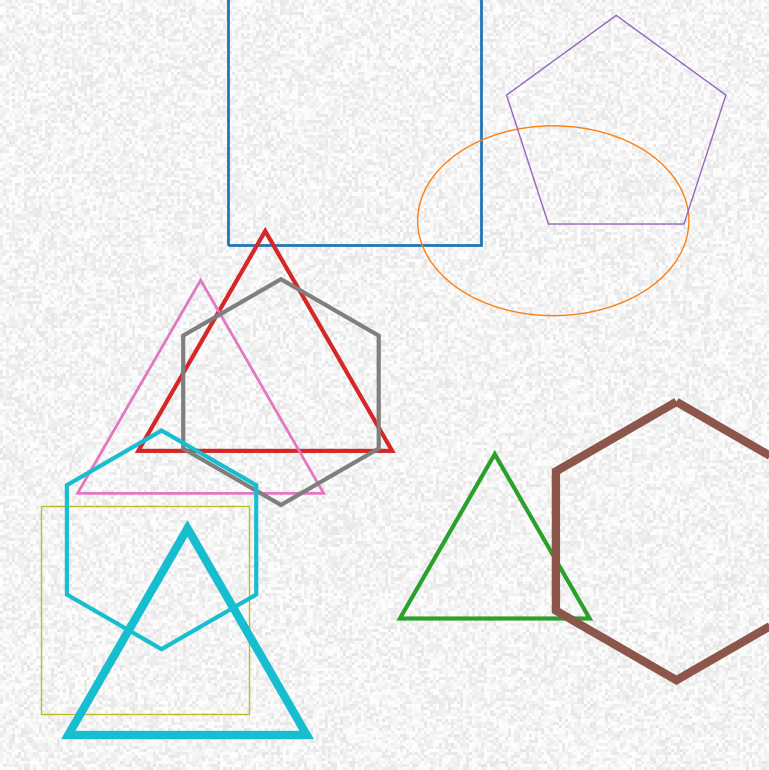[{"shape": "square", "thickness": 1, "radius": 0.82, "center": [0.461, 0.847]}, {"shape": "oval", "thickness": 0.5, "radius": 0.88, "center": [0.719, 0.713]}, {"shape": "triangle", "thickness": 1.5, "radius": 0.71, "center": [0.643, 0.268]}, {"shape": "triangle", "thickness": 1.5, "radius": 0.95, "center": [0.344, 0.51]}, {"shape": "pentagon", "thickness": 0.5, "radius": 0.75, "center": [0.8, 0.83]}, {"shape": "hexagon", "thickness": 3, "radius": 0.9, "center": [0.878, 0.297]}, {"shape": "triangle", "thickness": 1, "radius": 0.92, "center": [0.261, 0.452]}, {"shape": "hexagon", "thickness": 1.5, "radius": 0.73, "center": [0.365, 0.491]}, {"shape": "square", "thickness": 0.5, "radius": 0.67, "center": [0.188, 0.208]}, {"shape": "triangle", "thickness": 3, "radius": 0.89, "center": [0.244, 0.135]}, {"shape": "hexagon", "thickness": 1.5, "radius": 0.71, "center": [0.21, 0.299]}]